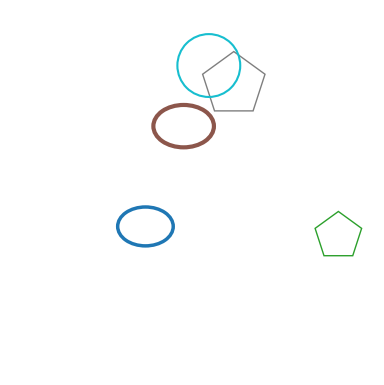[{"shape": "oval", "thickness": 2.5, "radius": 0.36, "center": [0.378, 0.412]}, {"shape": "pentagon", "thickness": 1, "radius": 0.32, "center": [0.879, 0.387]}, {"shape": "oval", "thickness": 3, "radius": 0.39, "center": [0.477, 0.672]}, {"shape": "pentagon", "thickness": 1, "radius": 0.43, "center": [0.607, 0.781]}, {"shape": "circle", "thickness": 1.5, "radius": 0.41, "center": [0.542, 0.83]}]